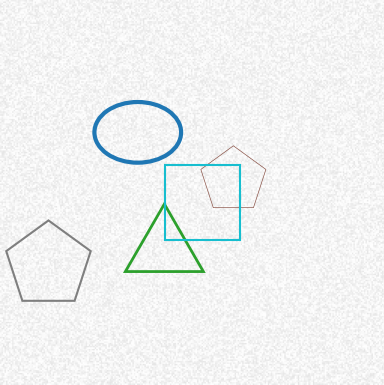[{"shape": "oval", "thickness": 3, "radius": 0.56, "center": [0.358, 0.656]}, {"shape": "triangle", "thickness": 2, "radius": 0.58, "center": [0.427, 0.353]}, {"shape": "pentagon", "thickness": 0.5, "radius": 0.44, "center": [0.606, 0.532]}, {"shape": "pentagon", "thickness": 1.5, "radius": 0.58, "center": [0.126, 0.312]}, {"shape": "square", "thickness": 1.5, "radius": 0.48, "center": [0.527, 0.474]}]